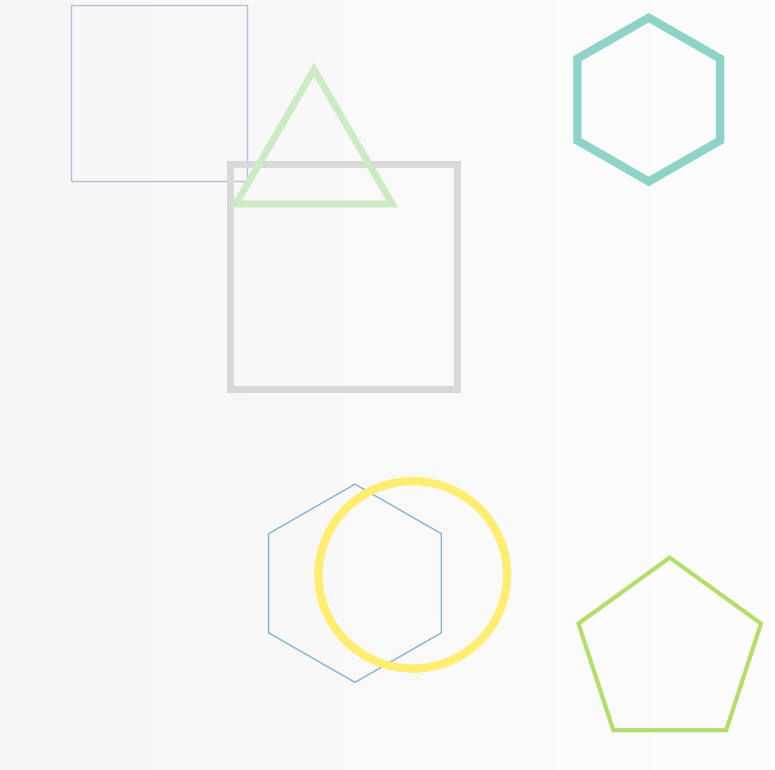[{"shape": "hexagon", "thickness": 3, "radius": 0.53, "center": [0.837, 0.871]}, {"shape": "square", "thickness": 0.5, "radius": 0.57, "center": [0.205, 0.879]}, {"shape": "hexagon", "thickness": 0.5, "radius": 0.64, "center": [0.458, 0.243]}, {"shape": "pentagon", "thickness": 1.5, "radius": 0.62, "center": [0.864, 0.152]}, {"shape": "square", "thickness": 2.5, "radius": 0.73, "center": [0.444, 0.641]}, {"shape": "triangle", "thickness": 2.5, "radius": 0.58, "center": [0.405, 0.793]}, {"shape": "circle", "thickness": 3, "radius": 0.61, "center": [0.533, 0.253]}]